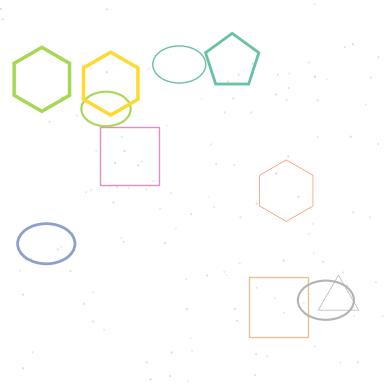[{"shape": "oval", "thickness": 1, "radius": 0.34, "center": [0.466, 0.833]}, {"shape": "pentagon", "thickness": 2, "radius": 0.36, "center": [0.603, 0.841]}, {"shape": "hexagon", "thickness": 0.5, "radius": 0.4, "center": [0.744, 0.505]}, {"shape": "oval", "thickness": 2, "radius": 0.37, "center": [0.12, 0.367]}, {"shape": "square", "thickness": 1, "radius": 0.38, "center": [0.336, 0.595]}, {"shape": "hexagon", "thickness": 2.5, "radius": 0.42, "center": [0.109, 0.794]}, {"shape": "oval", "thickness": 1.5, "radius": 0.32, "center": [0.275, 0.717]}, {"shape": "hexagon", "thickness": 2.5, "radius": 0.41, "center": [0.288, 0.783]}, {"shape": "square", "thickness": 1, "radius": 0.39, "center": [0.724, 0.202]}, {"shape": "oval", "thickness": 1.5, "radius": 0.36, "center": [0.846, 0.22]}, {"shape": "triangle", "thickness": 0.5, "radius": 0.3, "center": [0.879, 0.225]}]